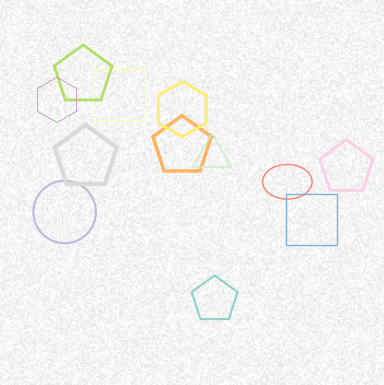[{"shape": "pentagon", "thickness": 1.5, "radius": 0.31, "center": [0.557, 0.222]}, {"shape": "square", "thickness": 1, "radius": 0.33, "center": [0.309, 0.755]}, {"shape": "circle", "thickness": 1.5, "radius": 0.41, "center": [0.168, 0.449]}, {"shape": "oval", "thickness": 1, "radius": 0.32, "center": [0.746, 0.528]}, {"shape": "square", "thickness": 1, "radius": 0.33, "center": [0.809, 0.43]}, {"shape": "pentagon", "thickness": 2.5, "radius": 0.4, "center": [0.473, 0.62]}, {"shape": "pentagon", "thickness": 2, "radius": 0.39, "center": [0.216, 0.804]}, {"shape": "pentagon", "thickness": 2, "radius": 0.36, "center": [0.9, 0.564]}, {"shape": "pentagon", "thickness": 3, "radius": 0.42, "center": [0.223, 0.591]}, {"shape": "hexagon", "thickness": 0.5, "radius": 0.29, "center": [0.148, 0.741]}, {"shape": "triangle", "thickness": 1, "radius": 0.29, "center": [0.551, 0.595]}, {"shape": "hexagon", "thickness": 2, "radius": 0.36, "center": [0.474, 0.716]}]